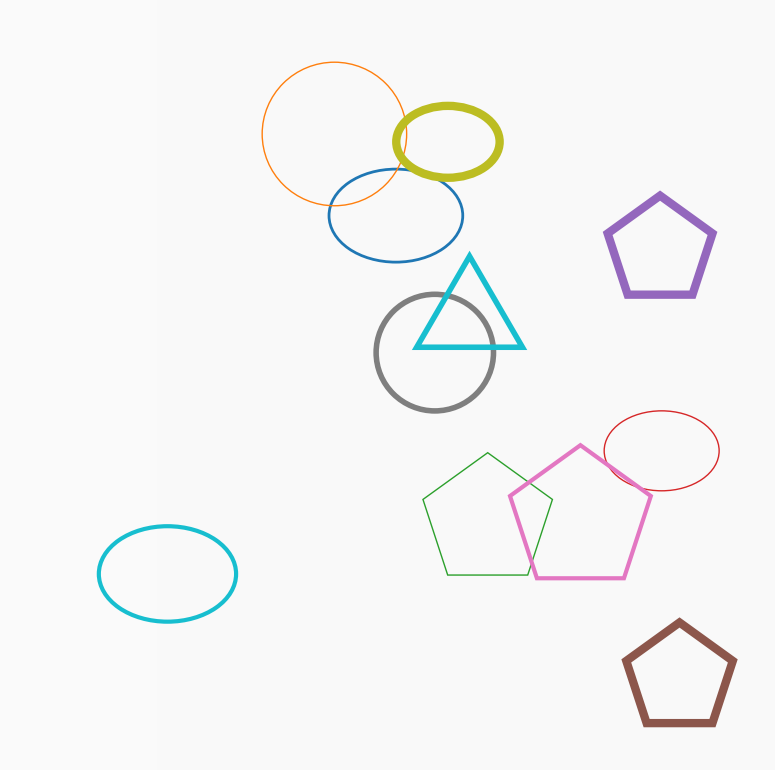[{"shape": "oval", "thickness": 1, "radius": 0.43, "center": [0.511, 0.72]}, {"shape": "circle", "thickness": 0.5, "radius": 0.47, "center": [0.431, 0.826]}, {"shape": "pentagon", "thickness": 0.5, "radius": 0.44, "center": [0.629, 0.324]}, {"shape": "oval", "thickness": 0.5, "radius": 0.37, "center": [0.854, 0.415]}, {"shape": "pentagon", "thickness": 3, "radius": 0.36, "center": [0.852, 0.675]}, {"shape": "pentagon", "thickness": 3, "radius": 0.36, "center": [0.877, 0.119]}, {"shape": "pentagon", "thickness": 1.5, "radius": 0.48, "center": [0.749, 0.326]}, {"shape": "circle", "thickness": 2, "radius": 0.38, "center": [0.561, 0.542]}, {"shape": "oval", "thickness": 3, "radius": 0.33, "center": [0.578, 0.816]}, {"shape": "triangle", "thickness": 2, "radius": 0.39, "center": [0.606, 0.588]}, {"shape": "oval", "thickness": 1.5, "radius": 0.44, "center": [0.216, 0.255]}]